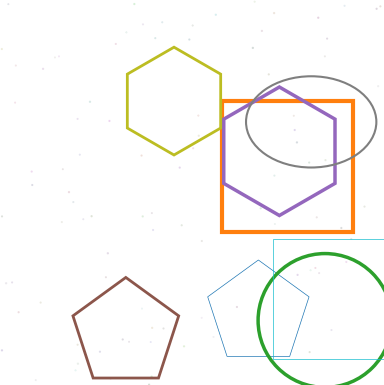[{"shape": "pentagon", "thickness": 0.5, "radius": 0.69, "center": [0.671, 0.186]}, {"shape": "square", "thickness": 3, "radius": 0.85, "center": [0.746, 0.567]}, {"shape": "circle", "thickness": 2.5, "radius": 0.87, "center": [0.844, 0.168]}, {"shape": "hexagon", "thickness": 2.5, "radius": 0.83, "center": [0.726, 0.607]}, {"shape": "pentagon", "thickness": 2, "radius": 0.72, "center": [0.327, 0.135]}, {"shape": "oval", "thickness": 1.5, "radius": 0.85, "center": [0.808, 0.683]}, {"shape": "hexagon", "thickness": 2, "radius": 0.7, "center": [0.452, 0.737]}, {"shape": "square", "thickness": 0.5, "radius": 0.77, "center": [0.865, 0.223]}]